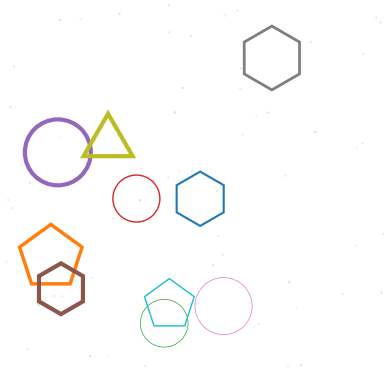[{"shape": "hexagon", "thickness": 1.5, "radius": 0.35, "center": [0.52, 0.484]}, {"shape": "pentagon", "thickness": 2.5, "radius": 0.43, "center": [0.132, 0.332]}, {"shape": "circle", "thickness": 0.5, "radius": 0.31, "center": [0.426, 0.16]}, {"shape": "circle", "thickness": 1, "radius": 0.31, "center": [0.354, 0.484]}, {"shape": "circle", "thickness": 3, "radius": 0.43, "center": [0.15, 0.604]}, {"shape": "hexagon", "thickness": 3, "radius": 0.33, "center": [0.158, 0.25]}, {"shape": "circle", "thickness": 0.5, "radius": 0.37, "center": [0.581, 0.205]}, {"shape": "hexagon", "thickness": 2, "radius": 0.41, "center": [0.706, 0.849]}, {"shape": "triangle", "thickness": 3, "radius": 0.37, "center": [0.281, 0.631]}, {"shape": "pentagon", "thickness": 1, "radius": 0.34, "center": [0.44, 0.208]}]